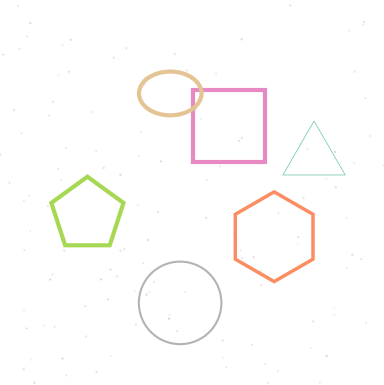[{"shape": "triangle", "thickness": 0.5, "radius": 0.47, "center": [0.816, 0.592]}, {"shape": "hexagon", "thickness": 2.5, "radius": 0.58, "center": [0.712, 0.385]}, {"shape": "square", "thickness": 3, "radius": 0.47, "center": [0.596, 0.674]}, {"shape": "pentagon", "thickness": 3, "radius": 0.49, "center": [0.227, 0.443]}, {"shape": "oval", "thickness": 3, "radius": 0.41, "center": [0.442, 0.757]}, {"shape": "circle", "thickness": 1.5, "radius": 0.54, "center": [0.468, 0.213]}]